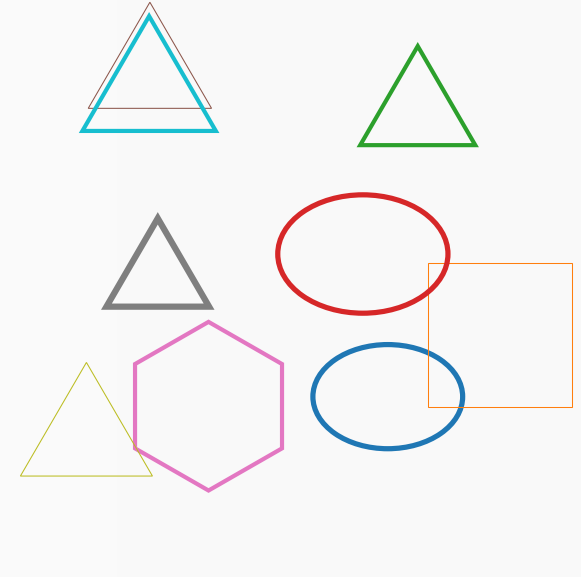[{"shape": "oval", "thickness": 2.5, "radius": 0.64, "center": [0.667, 0.312]}, {"shape": "square", "thickness": 0.5, "radius": 0.62, "center": [0.86, 0.419]}, {"shape": "triangle", "thickness": 2, "radius": 0.57, "center": [0.719, 0.805]}, {"shape": "oval", "thickness": 2.5, "radius": 0.73, "center": [0.624, 0.559]}, {"shape": "triangle", "thickness": 0.5, "radius": 0.61, "center": [0.258, 0.873]}, {"shape": "hexagon", "thickness": 2, "radius": 0.73, "center": [0.359, 0.296]}, {"shape": "triangle", "thickness": 3, "radius": 0.51, "center": [0.271, 0.519]}, {"shape": "triangle", "thickness": 0.5, "radius": 0.66, "center": [0.149, 0.24]}, {"shape": "triangle", "thickness": 2, "radius": 0.66, "center": [0.257, 0.839]}]